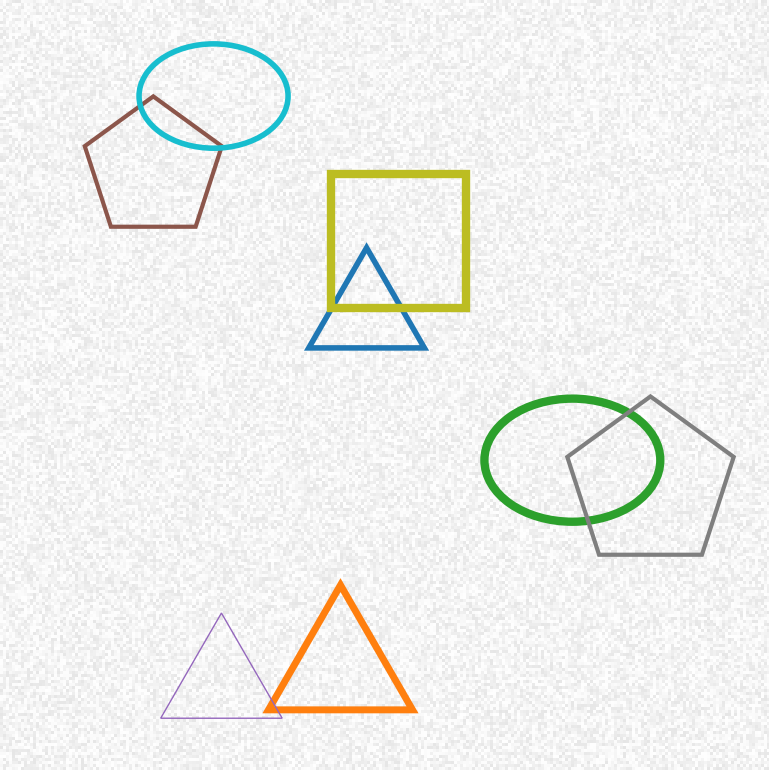[{"shape": "triangle", "thickness": 2, "radius": 0.43, "center": [0.476, 0.592]}, {"shape": "triangle", "thickness": 2.5, "radius": 0.54, "center": [0.442, 0.132]}, {"shape": "oval", "thickness": 3, "radius": 0.57, "center": [0.743, 0.402]}, {"shape": "triangle", "thickness": 0.5, "radius": 0.46, "center": [0.288, 0.113]}, {"shape": "pentagon", "thickness": 1.5, "radius": 0.47, "center": [0.199, 0.781]}, {"shape": "pentagon", "thickness": 1.5, "radius": 0.57, "center": [0.845, 0.371]}, {"shape": "square", "thickness": 3, "radius": 0.44, "center": [0.517, 0.687]}, {"shape": "oval", "thickness": 2, "radius": 0.48, "center": [0.277, 0.875]}]